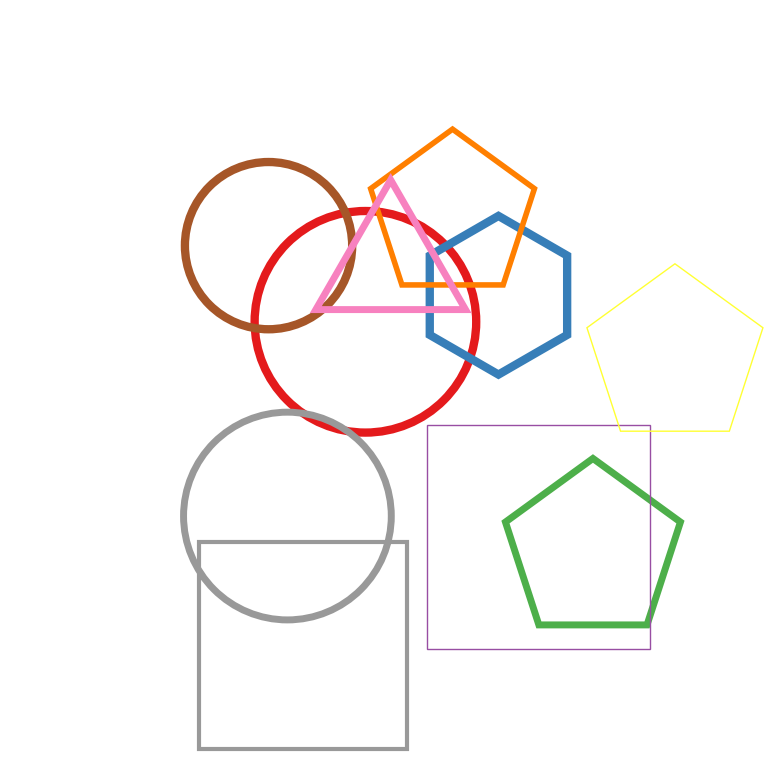[{"shape": "circle", "thickness": 3, "radius": 0.72, "center": [0.475, 0.582]}, {"shape": "hexagon", "thickness": 3, "radius": 0.52, "center": [0.647, 0.617]}, {"shape": "pentagon", "thickness": 2.5, "radius": 0.6, "center": [0.77, 0.285]}, {"shape": "square", "thickness": 0.5, "radius": 0.73, "center": [0.699, 0.303]}, {"shape": "pentagon", "thickness": 2, "radius": 0.56, "center": [0.588, 0.72]}, {"shape": "pentagon", "thickness": 0.5, "radius": 0.6, "center": [0.877, 0.537]}, {"shape": "circle", "thickness": 3, "radius": 0.54, "center": [0.349, 0.681]}, {"shape": "triangle", "thickness": 2.5, "radius": 0.56, "center": [0.507, 0.654]}, {"shape": "circle", "thickness": 2.5, "radius": 0.67, "center": [0.373, 0.33]}, {"shape": "square", "thickness": 1.5, "radius": 0.67, "center": [0.393, 0.162]}]